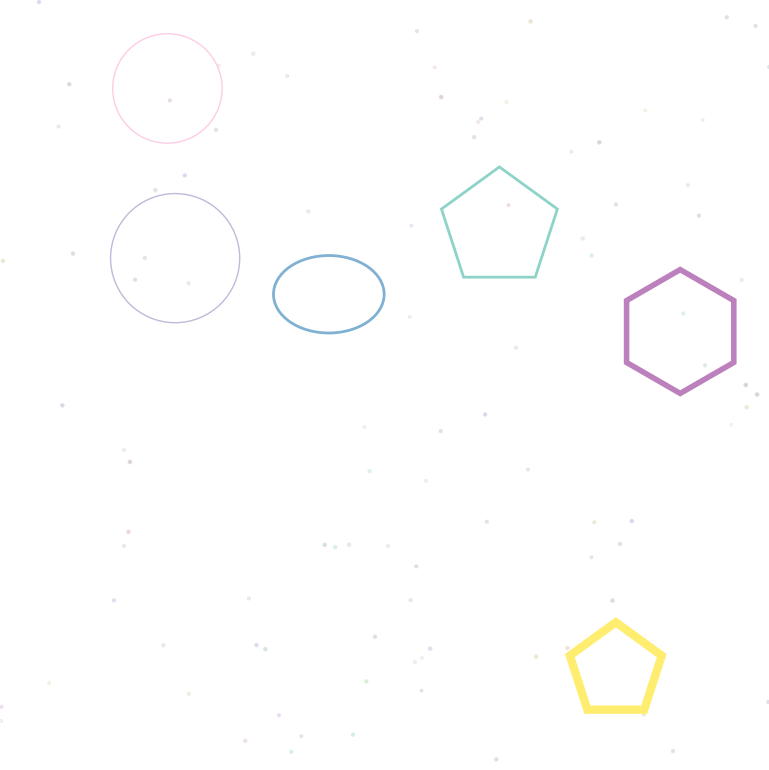[{"shape": "pentagon", "thickness": 1, "radius": 0.4, "center": [0.649, 0.704]}, {"shape": "circle", "thickness": 0.5, "radius": 0.42, "center": [0.227, 0.665]}, {"shape": "oval", "thickness": 1, "radius": 0.36, "center": [0.427, 0.618]}, {"shape": "circle", "thickness": 0.5, "radius": 0.36, "center": [0.217, 0.885]}, {"shape": "hexagon", "thickness": 2, "radius": 0.4, "center": [0.883, 0.569]}, {"shape": "pentagon", "thickness": 3, "radius": 0.31, "center": [0.8, 0.129]}]